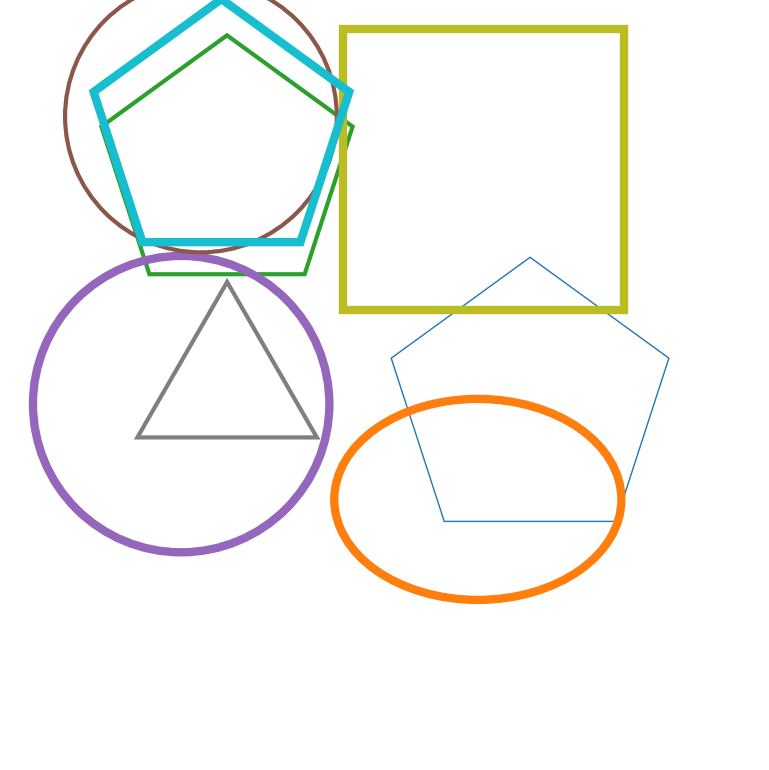[{"shape": "pentagon", "thickness": 0.5, "radius": 0.95, "center": [0.688, 0.476]}, {"shape": "oval", "thickness": 3, "radius": 0.93, "center": [0.621, 0.351]}, {"shape": "pentagon", "thickness": 1.5, "radius": 0.86, "center": [0.295, 0.783]}, {"shape": "circle", "thickness": 3, "radius": 0.96, "center": [0.235, 0.475]}, {"shape": "circle", "thickness": 1.5, "radius": 0.88, "center": [0.261, 0.849]}, {"shape": "triangle", "thickness": 1.5, "radius": 0.67, "center": [0.295, 0.499]}, {"shape": "square", "thickness": 3, "radius": 0.91, "center": [0.628, 0.78]}, {"shape": "pentagon", "thickness": 3, "radius": 0.87, "center": [0.288, 0.827]}]